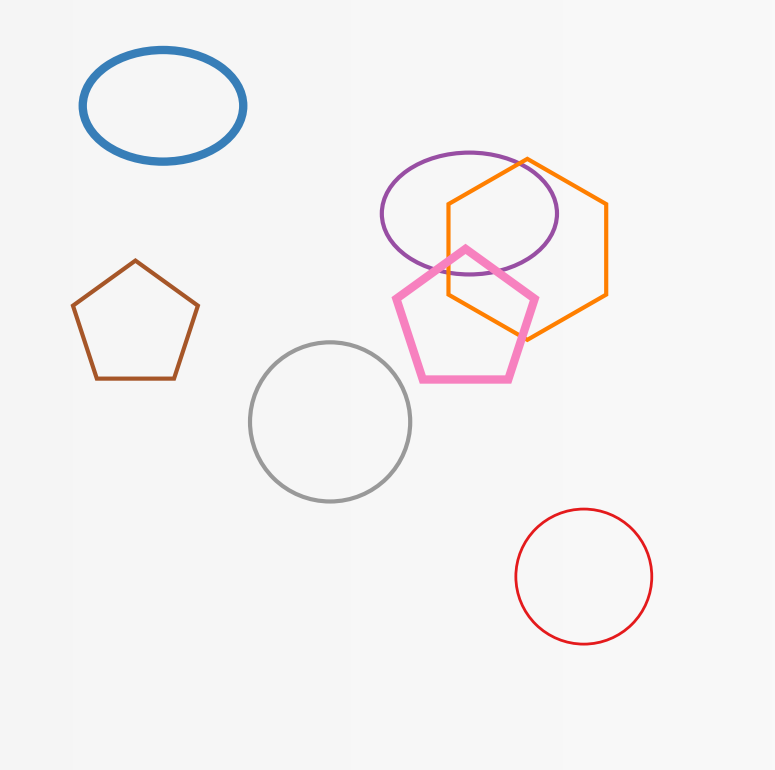[{"shape": "circle", "thickness": 1, "radius": 0.44, "center": [0.753, 0.251]}, {"shape": "oval", "thickness": 3, "radius": 0.52, "center": [0.21, 0.863]}, {"shape": "oval", "thickness": 1.5, "radius": 0.57, "center": [0.606, 0.723]}, {"shape": "hexagon", "thickness": 1.5, "radius": 0.59, "center": [0.68, 0.676]}, {"shape": "pentagon", "thickness": 1.5, "radius": 0.42, "center": [0.175, 0.577]}, {"shape": "pentagon", "thickness": 3, "radius": 0.47, "center": [0.601, 0.583]}, {"shape": "circle", "thickness": 1.5, "radius": 0.52, "center": [0.426, 0.452]}]